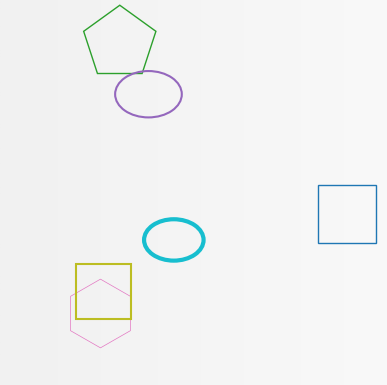[{"shape": "square", "thickness": 1, "radius": 0.37, "center": [0.896, 0.444]}, {"shape": "pentagon", "thickness": 1, "radius": 0.49, "center": [0.309, 0.888]}, {"shape": "oval", "thickness": 1.5, "radius": 0.43, "center": [0.383, 0.755]}, {"shape": "hexagon", "thickness": 0.5, "radius": 0.45, "center": [0.259, 0.186]}, {"shape": "square", "thickness": 1.5, "radius": 0.36, "center": [0.267, 0.243]}, {"shape": "oval", "thickness": 3, "radius": 0.38, "center": [0.449, 0.377]}]